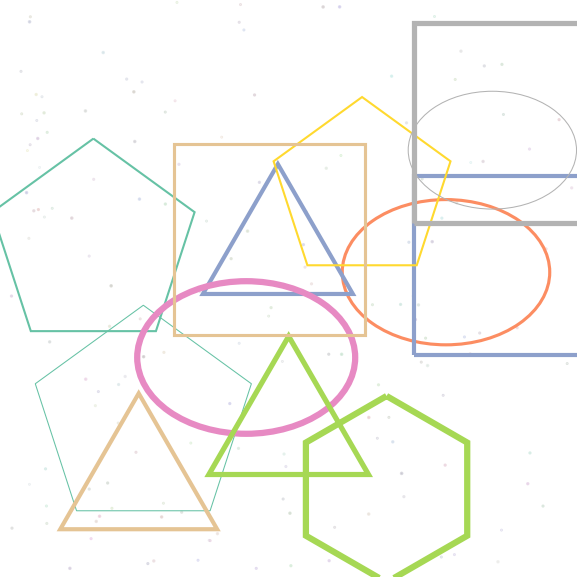[{"shape": "pentagon", "thickness": 0.5, "radius": 0.98, "center": [0.248, 0.274]}, {"shape": "pentagon", "thickness": 1, "radius": 0.92, "center": [0.162, 0.575]}, {"shape": "oval", "thickness": 1.5, "radius": 0.9, "center": [0.772, 0.528]}, {"shape": "square", "thickness": 2, "radius": 0.78, "center": [0.872, 0.539]}, {"shape": "triangle", "thickness": 2, "radius": 0.75, "center": [0.481, 0.565]}, {"shape": "oval", "thickness": 3, "radius": 0.94, "center": [0.426, 0.38]}, {"shape": "triangle", "thickness": 2.5, "radius": 0.8, "center": [0.5, 0.257]}, {"shape": "hexagon", "thickness": 3, "radius": 0.81, "center": [0.669, 0.152]}, {"shape": "pentagon", "thickness": 1, "radius": 0.81, "center": [0.627, 0.67]}, {"shape": "square", "thickness": 1.5, "radius": 0.83, "center": [0.467, 0.585]}, {"shape": "triangle", "thickness": 2, "radius": 0.78, "center": [0.24, 0.161]}, {"shape": "square", "thickness": 2.5, "radius": 0.87, "center": [0.891, 0.786]}, {"shape": "oval", "thickness": 0.5, "radius": 0.73, "center": [0.853, 0.739]}]